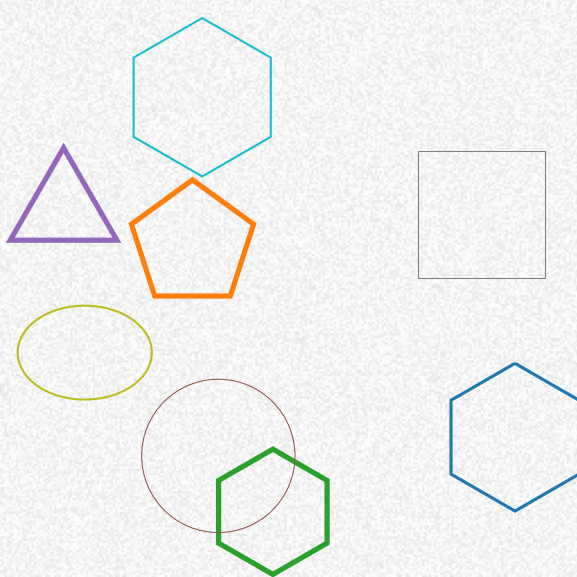[{"shape": "hexagon", "thickness": 1.5, "radius": 0.64, "center": [0.892, 0.242]}, {"shape": "pentagon", "thickness": 2.5, "radius": 0.56, "center": [0.333, 0.577]}, {"shape": "hexagon", "thickness": 2.5, "radius": 0.54, "center": [0.472, 0.113]}, {"shape": "triangle", "thickness": 2.5, "radius": 0.53, "center": [0.11, 0.637]}, {"shape": "circle", "thickness": 0.5, "radius": 0.66, "center": [0.378, 0.21]}, {"shape": "square", "thickness": 0.5, "radius": 0.55, "center": [0.833, 0.628]}, {"shape": "oval", "thickness": 1, "radius": 0.58, "center": [0.147, 0.389]}, {"shape": "hexagon", "thickness": 1, "radius": 0.69, "center": [0.35, 0.831]}]